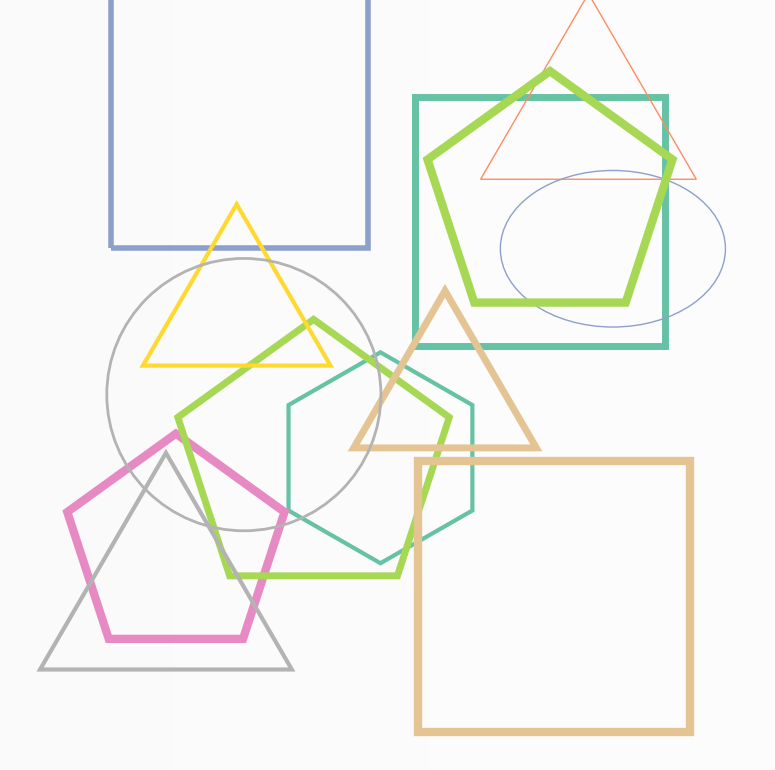[{"shape": "square", "thickness": 2.5, "radius": 0.81, "center": [0.697, 0.712]}, {"shape": "hexagon", "thickness": 1.5, "radius": 0.68, "center": [0.491, 0.405]}, {"shape": "triangle", "thickness": 0.5, "radius": 0.8, "center": [0.759, 0.848]}, {"shape": "square", "thickness": 2, "radius": 0.83, "center": [0.309, 0.844]}, {"shape": "oval", "thickness": 0.5, "radius": 0.73, "center": [0.791, 0.677]}, {"shape": "pentagon", "thickness": 3, "radius": 0.74, "center": [0.227, 0.289]}, {"shape": "pentagon", "thickness": 3, "radius": 0.83, "center": [0.71, 0.741]}, {"shape": "pentagon", "thickness": 2.5, "radius": 0.92, "center": [0.405, 0.401]}, {"shape": "triangle", "thickness": 1.5, "radius": 0.7, "center": [0.305, 0.595]}, {"shape": "square", "thickness": 3, "radius": 0.88, "center": [0.715, 0.225]}, {"shape": "triangle", "thickness": 2.5, "radius": 0.68, "center": [0.574, 0.486]}, {"shape": "triangle", "thickness": 1.5, "radius": 0.94, "center": [0.214, 0.224]}, {"shape": "circle", "thickness": 1, "radius": 0.88, "center": [0.315, 0.488]}]